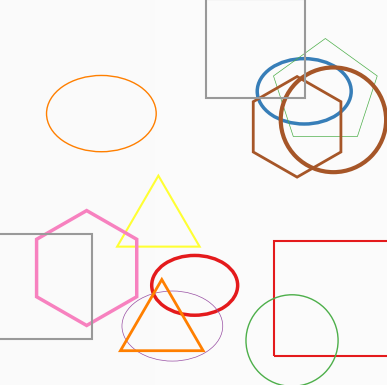[{"shape": "square", "thickness": 1.5, "radius": 0.74, "center": [0.855, 0.224]}, {"shape": "oval", "thickness": 2.5, "radius": 0.55, "center": [0.502, 0.259]}, {"shape": "oval", "thickness": 2.5, "radius": 0.61, "center": [0.785, 0.763]}, {"shape": "circle", "thickness": 1, "radius": 0.59, "center": [0.754, 0.115]}, {"shape": "pentagon", "thickness": 0.5, "radius": 0.7, "center": [0.84, 0.759]}, {"shape": "oval", "thickness": 0.5, "radius": 0.65, "center": [0.445, 0.153]}, {"shape": "oval", "thickness": 1, "radius": 0.71, "center": [0.262, 0.705]}, {"shape": "triangle", "thickness": 2, "radius": 0.62, "center": [0.418, 0.151]}, {"shape": "triangle", "thickness": 1.5, "radius": 0.61, "center": [0.409, 0.421]}, {"shape": "hexagon", "thickness": 2, "radius": 0.65, "center": [0.767, 0.671]}, {"shape": "circle", "thickness": 3, "radius": 0.68, "center": [0.86, 0.689]}, {"shape": "hexagon", "thickness": 2.5, "radius": 0.75, "center": [0.224, 0.304]}, {"shape": "square", "thickness": 1.5, "radius": 0.68, "center": [0.102, 0.256]}, {"shape": "square", "thickness": 1.5, "radius": 0.64, "center": [0.659, 0.874]}]